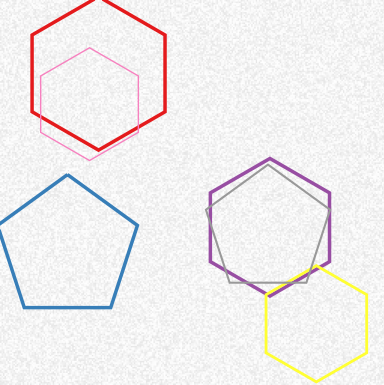[{"shape": "hexagon", "thickness": 2.5, "radius": 1.0, "center": [0.256, 0.809]}, {"shape": "pentagon", "thickness": 2.5, "radius": 0.95, "center": [0.175, 0.356]}, {"shape": "hexagon", "thickness": 2.5, "radius": 0.89, "center": [0.701, 0.41]}, {"shape": "hexagon", "thickness": 2, "radius": 0.75, "center": [0.822, 0.159]}, {"shape": "hexagon", "thickness": 1, "radius": 0.73, "center": [0.233, 0.729]}, {"shape": "pentagon", "thickness": 1.5, "radius": 0.85, "center": [0.696, 0.403]}]